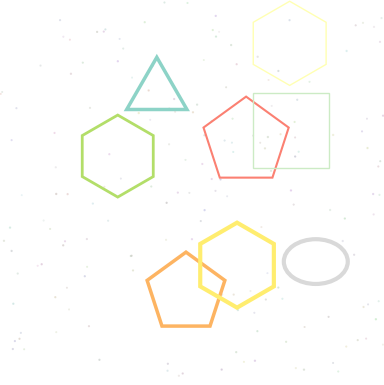[{"shape": "triangle", "thickness": 2.5, "radius": 0.45, "center": [0.407, 0.761]}, {"shape": "hexagon", "thickness": 1, "radius": 0.55, "center": [0.752, 0.887]}, {"shape": "pentagon", "thickness": 1.5, "radius": 0.58, "center": [0.639, 0.633]}, {"shape": "pentagon", "thickness": 2.5, "radius": 0.53, "center": [0.483, 0.239]}, {"shape": "hexagon", "thickness": 2, "radius": 0.53, "center": [0.306, 0.595]}, {"shape": "oval", "thickness": 3, "radius": 0.42, "center": [0.82, 0.321]}, {"shape": "square", "thickness": 1, "radius": 0.49, "center": [0.755, 0.661]}, {"shape": "hexagon", "thickness": 3, "radius": 0.55, "center": [0.616, 0.311]}]